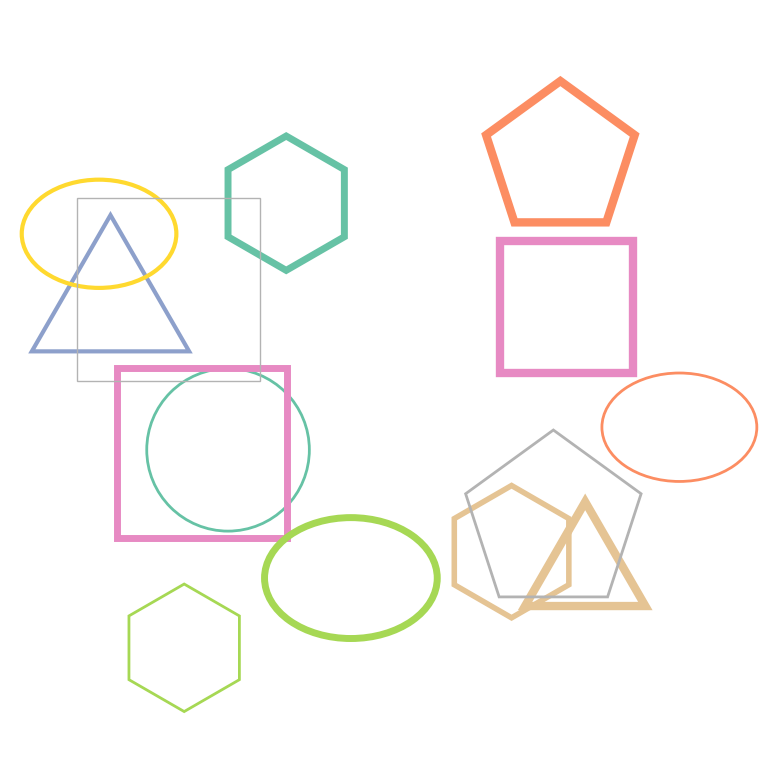[{"shape": "hexagon", "thickness": 2.5, "radius": 0.44, "center": [0.372, 0.736]}, {"shape": "circle", "thickness": 1, "radius": 0.53, "center": [0.296, 0.416]}, {"shape": "oval", "thickness": 1, "radius": 0.5, "center": [0.882, 0.445]}, {"shape": "pentagon", "thickness": 3, "radius": 0.51, "center": [0.728, 0.793]}, {"shape": "triangle", "thickness": 1.5, "radius": 0.59, "center": [0.143, 0.603]}, {"shape": "square", "thickness": 2.5, "radius": 0.55, "center": [0.263, 0.412]}, {"shape": "square", "thickness": 3, "radius": 0.43, "center": [0.736, 0.602]}, {"shape": "oval", "thickness": 2.5, "radius": 0.56, "center": [0.456, 0.249]}, {"shape": "hexagon", "thickness": 1, "radius": 0.41, "center": [0.239, 0.159]}, {"shape": "oval", "thickness": 1.5, "radius": 0.5, "center": [0.129, 0.696]}, {"shape": "hexagon", "thickness": 2, "radius": 0.43, "center": [0.664, 0.284]}, {"shape": "triangle", "thickness": 3, "radius": 0.45, "center": [0.76, 0.258]}, {"shape": "square", "thickness": 0.5, "radius": 0.59, "center": [0.219, 0.624]}, {"shape": "pentagon", "thickness": 1, "radius": 0.6, "center": [0.719, 0.322]}]